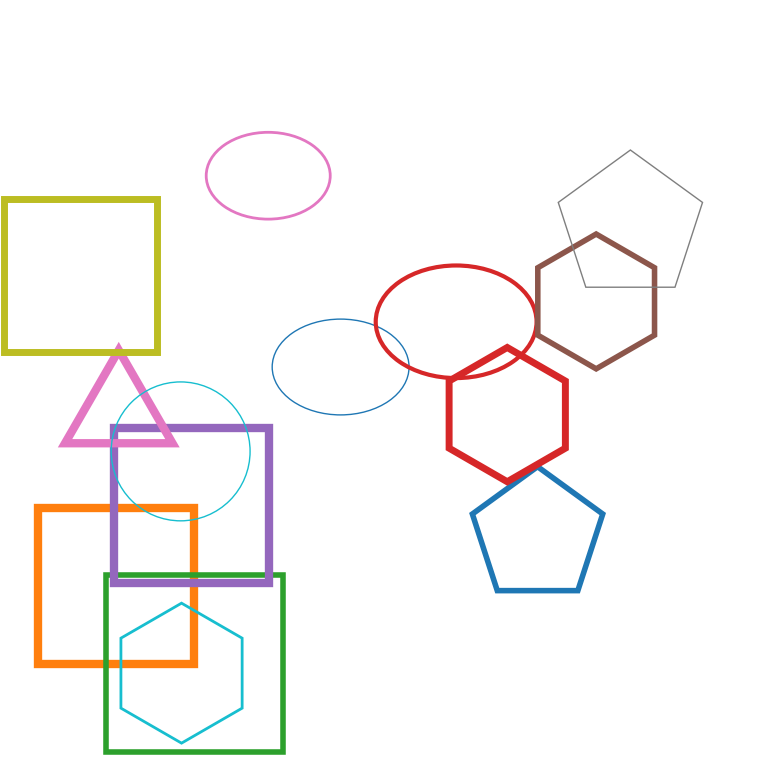[{"shape": "oval", "thickness": 0.5, "radius": 0.44, "center": [0.442, 0.523]}, {"shape": "pentagon", "thickness": 2, "radius": 0.45, "center": [0.698, 0.305]}, {"shape": "square", "thickness": 3, "radius": 0.51, "center": [0.15, 0.239]}, {"shape": "square", "thickness": 2, "radius": 0.57, "center": [0.252, 0.139]}, {"shape": "oval", "thickness": 1.5, "radius": 0.52, "center": [0.592, 0.582]}, {"shape": "hexagon", "thickness": 2.5, "radius": 0.44, "center": [0.659, 0.462]}, {"shape": "square", "thickness": 3, "radius": 0.5, "center": [0.248, 0.343]}, {"shape": "hexagon", "thickness": 2, "radius": 0.44, "center": [0.774, 0.609]}, {"shape": "triangle", "thickness": 3, "radius": 0.4, "center": [0.154, 0.465]}, {"shape": "oval", "thickness": 1, "radius": 0.4, "center": [0.348, 0.772]}, {"shape": "pentagon", "thickness": 0.5, "radius": 0.49, "center": [0.819, 0.707]}, {"shape": "square", "thickness": 2.5, "radius": 0.5, "center": [0.105, 0.642]}, {"shape": "circle", "thickness": 0.5, "radius": 0.45, "center": [0.235, 0.414]}, {"shape": "hexagon", "thickness": 1, "radius": 0.45, "center": [0.236, 0.126]}]